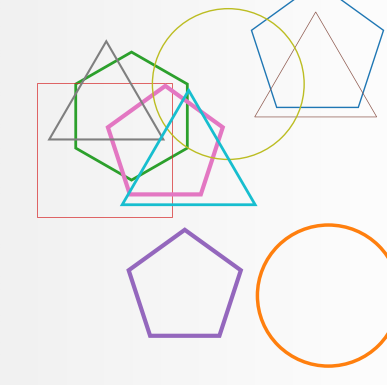[{"shape": "pentagon", "thickness": 1, "radius": 0.9, "center": [0.819, 0.866]}, {"shape": "circle", "thickness": 2.5, "radius": 0.92, "center": [0.847, 0.232]}, {"shape": "hexagon", "thickness": 2, "radius": 0.83, "center": [0.339, 0.698]}, {"shape": "square", "thickness": 0.5, "radius": 0.87, "center": [0.269, 0.61]}, {"shape": "pentagon", "thickness": 3, "radius": 0.76, "center": [0.477, 0.251]}, {"shape": "triangle", "thickness": 0.5, "radius": 0.91, "center": [0.815, 0.787]}, {"shape": "pentagon", "thickness": 3, "radius": 0.78, "center": [0.427, 0.621]}, {"shape": "triangle", "thickness": 1.5, "radius": 0.85, "center": [0.274, 0.723]}, {"shape": "circle", "thickness": 1, "radius": 0.98, "center": [0.589, 0.782]}, {"shape": "triangle", "thickness": 2, "radius": 0.99, "center": [0.487, 0.567]}]